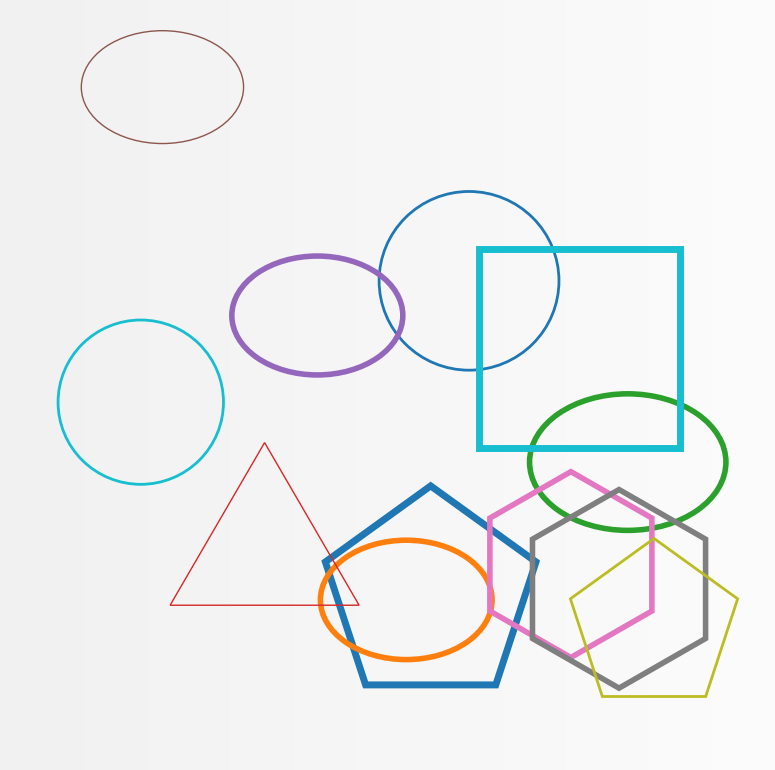[{"shape": "circle", "thickness": 1, "radius": 0.58, "center": [0.605, 0.635]}, {"shape": "pentagon", "thickness": 2.5, "radius": 0.71, "center": [0.556, 0.226]}, {"shape": "oval", "thickness": 2, "radius": 0.55, "center": [0.524, 0.221]}, {"shape": "oval", "thickness": 2, "radius": 0.63, "center": [0.81, 0.4]}, {"shape": "triangle", "thickness": 0.5, "radius": 0.7, "center": [0.341, 0.284]}, {"shape": "oval", "thickness": 2, "radius": 0.55, "center": [0.409, 0.59]}, {"shape": "oval", "thickness": 0.5, "radius": 0.52, "center": [0.21, 0.887]}, {"shape": "hexagon", "thickness": 2, "radius": 0.6, "center": [0.737, 0.267]}, {"shape": "hexagon", "thickness": 2, "radius": 0.64, "center": [0.799, 0.235]}, {"shape": "pentagon", "thickness": 1, "radius": 0.57, "center": [0.844, 0.187]}, {"shape": "circle", "thickness": 1, "radius": 0.53, "center": [0.182, 0.478]}, {"shape": "square", "thickness": 2.5, "radius": 0.65, "center": [0.748, 0.547]}]